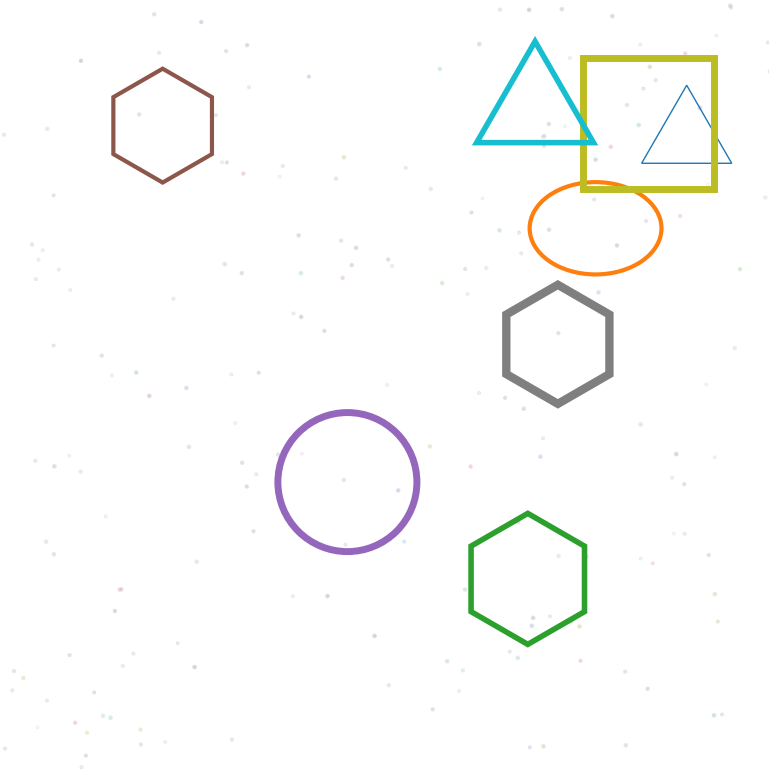[{"shape": "triangle", "thickness": 0.5, "radius": 0.34, "center": [0.892, 0.822]}, {"shape": "oval", "thickness": 1.5, "radius": 0.43, "center": [0.773, 0.704]}, {"shape": "hexagon", "thickness": 2, "radius": 0.43, "center": [0.685, 0.248]}, {"shape": "circle", "thickness": 2.5, "radius": 0.45, "center": [0.451, 0.374]}, {"shape": "hexagon", "thickness": 1.5, "radius": 0.37, "center": [0.211, 0.837]}, {"shape": "hexagon", "thickness": 3, "radius": 0.39, "center": [0.725, 0.553]}, {"shape": "square", "thickness": 2.5, "radius": 0.42, "center": [0.842, 0.839]}, {"shape": "triangle", "thickness": 2, "radius": 0.44, "center": [0.695, 0.859]}]